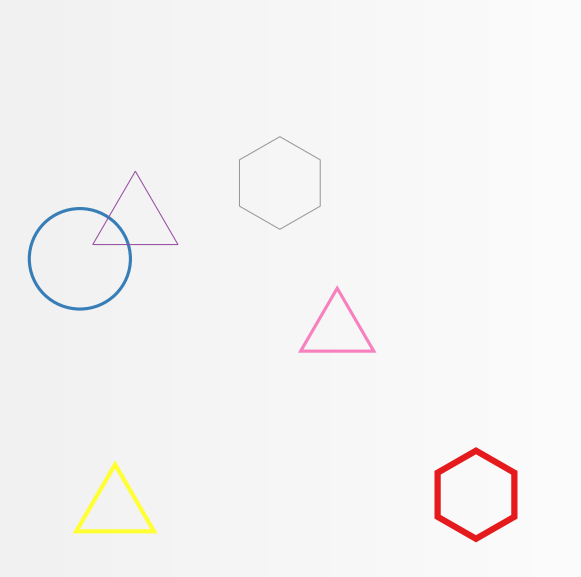[{"shape": "hexagon", "thickness": 3, "radius": 0.38, "center": [0.819, 0.142]}, {"shape": "circle", "thickness": 1.5, "radius": 0.43, "center": [0.137, 0.551]}, {"shape": "triangle", "thickness": 0.5, "radius": 0.42, "center": [0.233, 0.618]}, {"shape": "triangle", "thickness": 2, "radius": 0.39, "center": [0.198, 0.118]}, {"shape": "triangle", "thickness": 1.5, "radius": 0.36, "center": [0.58, 0.427]}, {"shape": "hexagon", "thickness": 0.5, "radius": 0.4, "center": [0.481, 0.682]}]